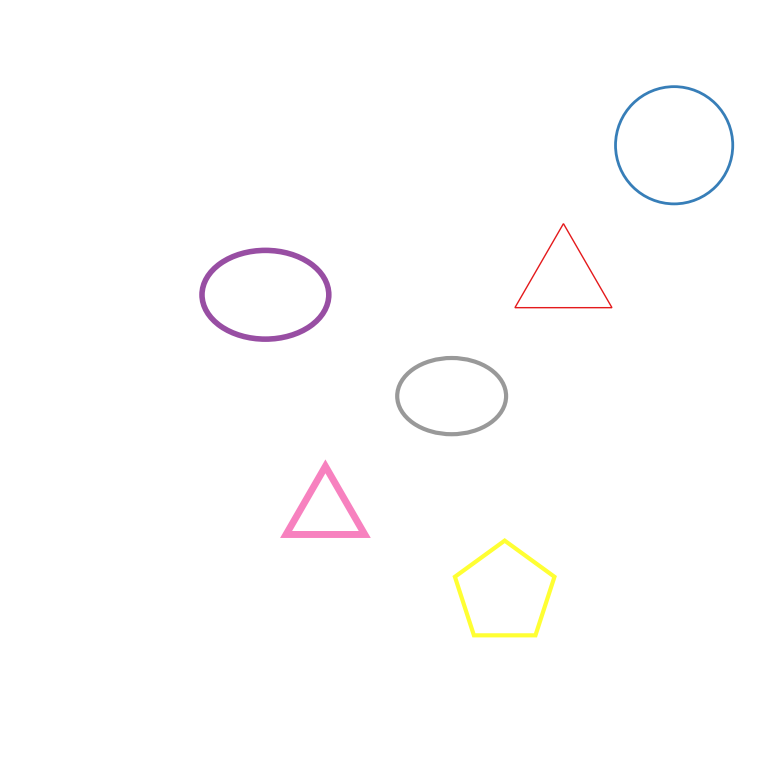[{"shape": "triangle", "thickness": 0.5, "radius": 0.36, "center": [0.732, 0.637]}, {"shape": "circle", "thickness": 1, "radius": 0.38, "center": [0.875, 0.811]}, {"shape": "oval", "thickness": 2, "radius": 0.41, "center": [0.345, 0.617]}, {"shape": "pentagon", "thickness": 1.5, "radius": 0.34, "center": [0.655, 0.23]}, {"shape": "triangle", "thickness": 2.5, "radius": 0.29, "center": [0.423, 0.335]}, {"shape": "oval", "thickness": 1.5, "radius": 0.35, "center": [0.587, 0.486]}]